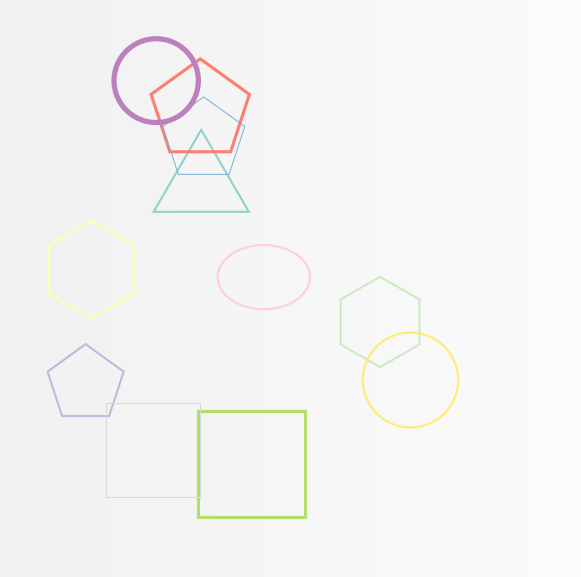[{"shape": "triangle", "thickness": 1, "radius": 0.47, "center": [0.346, 0.68]}, {"shape": "hexagon", "thickness": 1, "radius": 0.42, "center": [0.157, 0.533]}, {"shape": "pentagon", "thickness": 1, "radius": 0.34, "center": [0.147, 0.334]}, {"shape": "pentagon", "thickness": 1.5, "radius": 0.44, "center": [0.345, 0.808]}, {"shape": "pentagon", "thickness": 0.5, "radius": 0.37, "center": [0.35, 0.757]}, {"shape": "square", "thickness": 1.5, "radius": 0.46, "center": [0.433, 0.196]}, {"shape": "oval", "thickness": 1, "radius": 0.4, "center": [0.454, 0.519]}, {"shape": "square", "thickness": 0.5, "radius": 0.4, "center": [0.264, 0.22]}, {"shape": "circle", "thickness": 2.5, "radius": 0.36, "center": [0.269, 0.86]}, {"shape": "hexagon", "thickness": 1, "radius": 0.39, "center": [0.654, 0.442]}, {"shape": "circle", "thickness": 1, "radius": 0.41, "center": [0.706, 0.341]}]